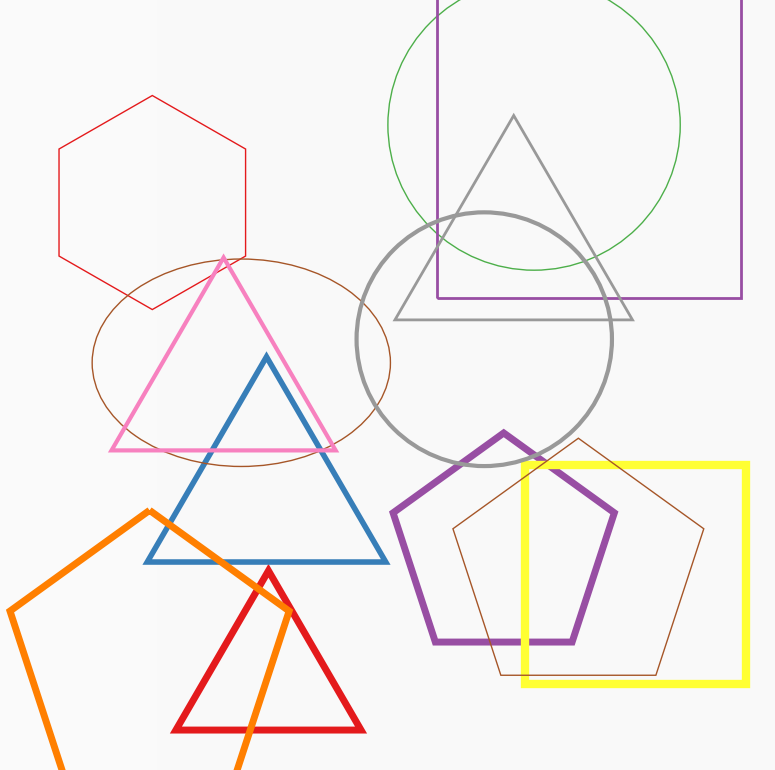[{"shape": "hexagon", "thickness": 0.5, "radius": 0.69, "center": [0.197, 0.737]}, {"shape": "triangle", "thickness": 2.5, "radius": 0.69, "center": [0.346, 0.121]}, {"shape": "triangle", "thickness": 2, "radius": 0.89, "center": [0.344, 0.359]}, {"shape": "circle", "thickness": 0.5, "radius": 0.94, "center": [0.689, 0.838]}, {"shape": "square", "thickness": 1, "radius": 0.98, "center": [0.759, 0.809]}, {"shape": "pentagon", "thickness": 2.5, "radius": 0.75, "center": [0.65, 0.288]}, {"shape": "pentagon", "thickness": 2.5, "radius": 0.95, "center": [0.193, 0.148]}, {"shape": "square", "thickness": 3, "radius": 0.71, "center": [0.82, 0.254]}, {"shape": "pentagon", "thickness": 0.5, "radius": 0.85, "center": [0.746, 0.261]}, {"shape": "oval", "thickness": 0.5, "radius": 0.96, "center": [0.311, 0.529]}, {"shape": "triangle", "thickness": 1.5, "radius": 0.83, "center": [0.288, 0.499]}, {"shape": "circle", "thickness": 1.5, "radius": 0.82, "center": [0.625, 0.559]}, {"shape": "triangle", "thickness": 1, "radius": 0.88, "center": [0.663, 0.673]}]